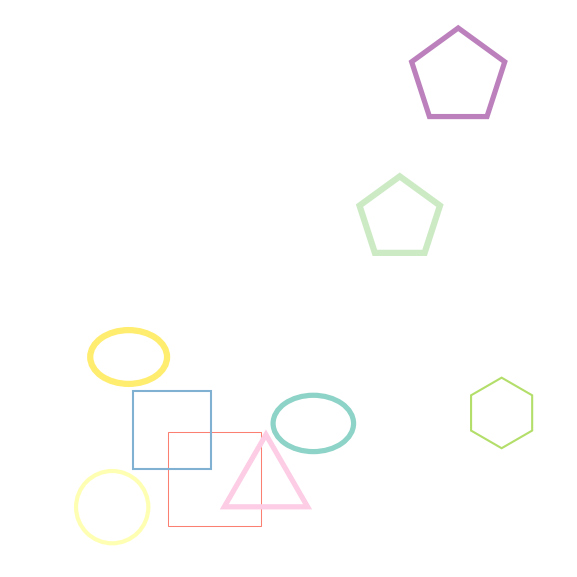[{"shape": "oval", "thickness": 2.5, "radius": 0.35, "center": [0.543, 0.266]}, {"shape": "circle", "thickness": 2, "radius": 0.31, "center": [0.194, 0.121]}, {"shape": "square", "thickness": 0.5, "radius": 0.4, "center": [0.371, 0.17]}, {"shape": "square", "thickness": 1, "radius": 0.34, "center": [0.298, 0.254]}, {"shape": "hexagon", "thickness": 1, "radius": 0.31, "center": [0.869, 0.284]}, {"shape": "triangle", "thickness": 2.5, "radius": 0.42, "center": [0.461, 0.163]}, {"shape": "pentagon", "thickness": 2.5, "radius": 0.42, "center": [0.793, 0.866]}, {"shape": "pentagon", "thickness": 3, "radius": 0.37, "center": [0.692, 0.621]}, {"shape": "oval", "thickness": 3, "radius": 0.33, "center": [0.223, 0.381]}]